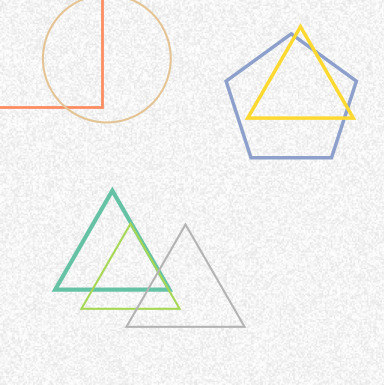[{"shape": "triangle", "thickness": 3, "radius": 0.86, "center": [0.292, 0.333]}, {"shape": "square", "thickness": 2, "radius": 0.81, "center": [0.103, 0.883]}, {"shape": "pentagon", "thickness": 2.5, "radius": 0.89, "center": [0.756, 0.734]}, {"shape": "triangle", "thickness": 1.5, "radius": 0.74, "center": [0.339, 0.272]}, {"shape": "triangle", "thickness": 2.5, "radius": 0.79, "center": [0.78, 0.772]}, {"shape": "circle", "thickness": 1.5, "radius": 0.83, "center": [0.277, 0.848]}, {"shape": "triangle", "thickness": 1.5, "radius": 0.89, "center": [0.482, 0.24]}]